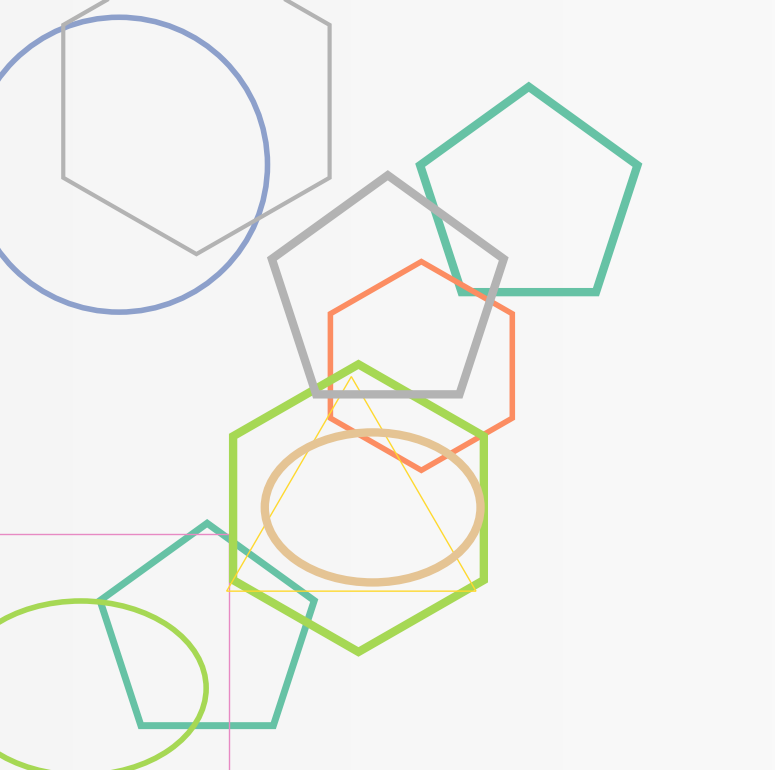[{"shape": "pentagon", "thickness": 3, "radius": 0.74, "center": [0.682, 0.74]}, {"shape": "pentagon", "thickness": 2.5, "radius": 0.73, "center": [0.267, 0.175]}, {"shape": "hexagon", "thickness": 2, "radius": 0.68, "center": [0.544, 0.525]}, {"shape": "circle", "thickness": 2, "radius": 0.96, "center": [0.154, 0.786]}, {"shape": "square", "thickness": 0.5, "radius": 0.85, "center": [0.126, 0.136]}, {"shape": "hexagon", "thickness": 3, "radius": 0.93, "center": [0.463, 0.34]}, {"shape": "oval", "thickness": 2, "radius": 0.81, "center": [0.104, 0.106]}, {"shape": "triangle", "thickness": 0.5, "radius": 0.93, "center": [0.453, 0.325]}, {"shape": "oval", "thickness": 3, "radius": 0.7, "center": [0.481, 0.341]}, {"shape": "hexagon", "thickness": 1.5, "radius": 0.99, "center": [0.253, 0.868]}, {"shape": "pentagon", "thickness": 3, "radius": 0.79, "center": [0.5, 0.615]}]